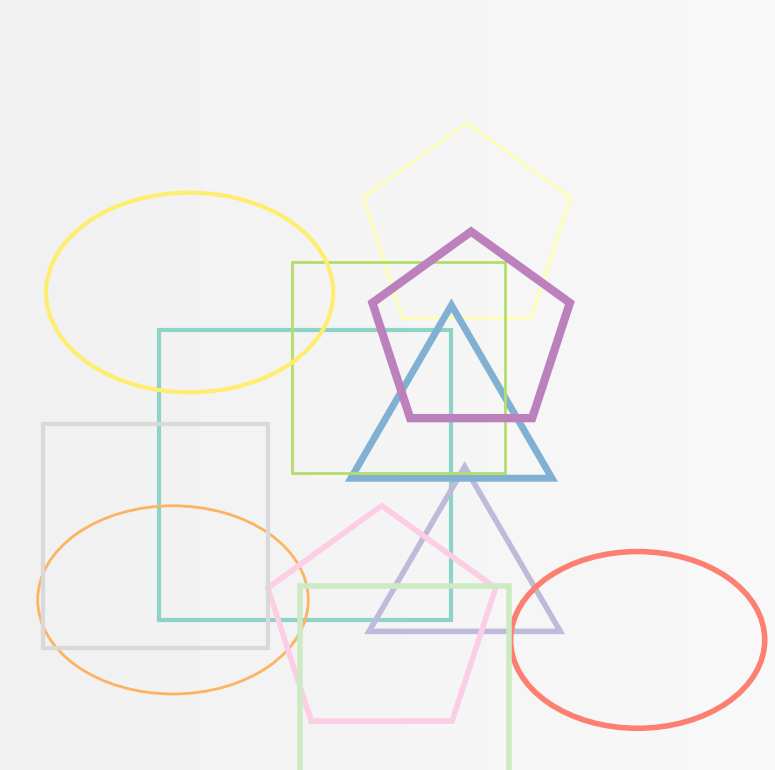[{"shape": "square", "thickness": 1.5, "radius": 0.94, "center": [0.393, 0.383]}, {"shape": "pentagon", "thickness": 1, "radius": 0.7, "center": [0.602, 0.7]}, {"shape": "triangle", "thickness": 2, "radius": 0.71, "center": [0.6, 0.251]}, {"shape": "oval", "thickness": 2, "radius": 0.82, "center": [0.823, 0.169]}, {"shape": "triangle", "thickness": 2.5, "radius": 0.75, "center": [0.583, 0.454]}, {"shape": "oval", "thickness": 1, "radius": 0.87, "center": [0.223, 0.221]}, {"shape": "square", "thickness": 1, "radius": 0.69, "center": [0.514, 0.523]}, {"shape": "pentagon", "thickness": 2, "radius": 0.77, "center": [0.493, 0.189]}, {"shape": "square", "thickness": 1.5, "radius": 0.72, "center": [0.201, 0.304]}, {"shape": "pentagon", "thickness": 3, "radius": 0.67, "center": [0.608, 0.565]}, {"shape": "square", "thickness": 2, "radius": 0.68, "center": [0.522, 0.104]}, {"shape": "oval", "thickness": 1.5, "radius": 0.93, "center": [0.245, 0.62]}]